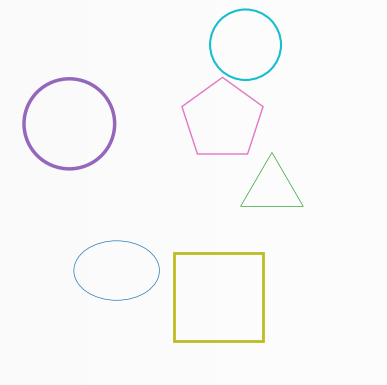[{"shape": "oval", "thickness": 0.5, "radius": 0.55, "center": [0.301, 0.297]}, {"shape": "triangle", "thickness": 0.5, "radius": 0.47, "center": [0.702, 0.511]}, {"shape": "circle", "thickness": 2.5, "radius": 0.58, "center": [0.179, 0.678]}, {"shape": "pentagon", "thickness": 1, "radius": 0.55, "center": [0.574, 0.689]}, {"shape": "square", "thickness": 2, "radius": 0.57, "center": [0.563, 0.228]}, {"shape": "circle", "thickness": 1.5, "radius": 0.46, "center": [0.634, 0.884]}]